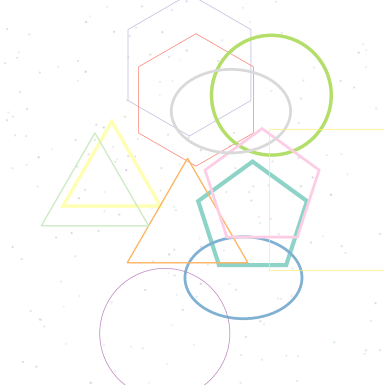[{"shape": "pentagon", "thickness": 3, "radius": 0.74, "center": [0.656, 0.432]}, {"shape": "triangle", "thickness": 2.5, "radius": 0.73, "center": [0.29, 0.538]}, {"shape": "hexagon", "thickness": 0.5, "radius": 0.92, "center": [0.492, 0.831]}, {"shape": "hexagon", "thickness": 0.5, "radius": 0.86, "center": [0.509, 0.74]}, {"shape": "oval", "thickness": 2, "radius": 0.76, "center": [0.632, 0.279]}, {"shape": "triangle", "thickness": 1, "radius": 0.9, "center": [0.487, 0.408]}, {"shape": "circle", "thickness": 2.5, "radius": 0.78, "center": [0.705, 0.753]}, {"shape": "pentagon", "thickness": 2, "radius": 0.78, "center": [0.681, 0.51]}, {"shape": "oval", "thickness": 2, "radius": 0.77, "center": [0.6, 0.711]}, {"shape": "circle", "thickness": 0.5, "radius": 0.84, "center": [0.428, 0.134]}, {"shape": "triangle", "thickness": 1, "radius": 0.8, "center": [0.247, 0.494]}, {"shape": "square", "thickness": 0.5, "radius": 0.92, "center": [0.883, 0.482]}]